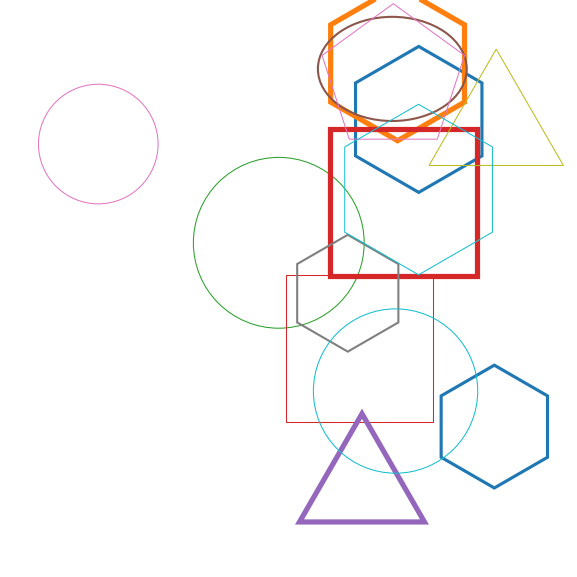[{"shape": "hexagon", "thickness": 1.5, "radius": 0.53, "center": [0.856, 0.26]}, {"shape": "hexagon", "thickness": 1.5, "radius": 0.63, "center": [0.725, 0.792]}, {"shape": "hexagon", "thickness": 2.5, "radius": 0.67, "center": [0.688, 0.889]}, {"shape": "circle", "thickness": 0.5, "radius": 0.74, "center": [0.483, 0.579]}, {"shape": "square", "thickness": 2.5, "radius": 0.64, "center": [0.699, 0.648]}, {"shape": "square", "thickness": 0.5, "radius": 0.64, "center": [0.623, 0.396]}, {"shape": "triangle", "thickness": 2.5, "radius": 0.62, "center": [0.627, 0.158]}, {"shape": "oval", "thickness": 1, "radius": 0.64, "center": [0.679, 0.88]}, {"shape": "circle", "thickness": 0.5, "radius": 0.52, "center": [0.17, 0.75]}, {"shape": "pentagon", "thickness": 0.5, "radius": 0.65, "center": [0.681, 0.863]}, {"shape": "hexagon", "thickness": 1, "radius": 0.51, "center": [0.602, 0.491]}, {"shape": "triangle", "thickness": 0.5, "radius": 0.67, "center": [0.859, 0.78]}, {"shape": "hexagon", "thickness": 0.5, "radius": 0.74, "center": [0.725, 0.671]}, {"shape": "circle", "thickness": 0.5, "radius": 0.71, "center": [0.685, 0.322]}]